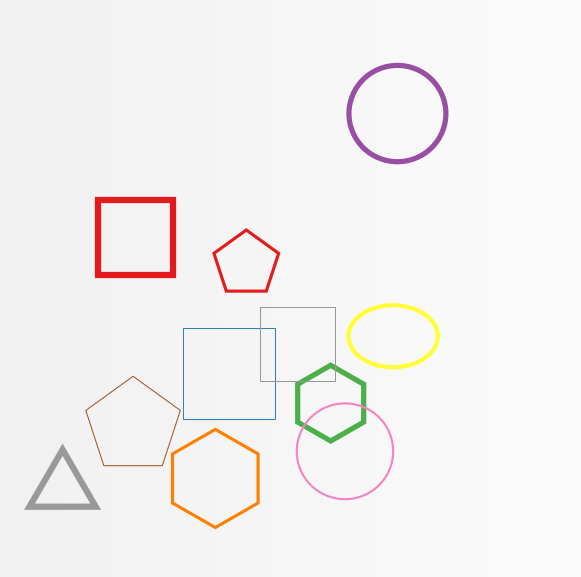[{"shape": "square", "thickness": 3, "radius": 0.32, "center": [0.233, 0.588]}, {"shape": "pentagon", "thickness": 1.5, "radius": 0.29, "center": [0.424, 0.542]}, {"shape": "square", "thickness": 0.5, "radius": 0.39, "center": [0.394, 0.353]}, {"shape": "hexagon", "thickness": 2.5, "radius": 0.33, "center": [0.569, 0.301]}, {"shape": "circle", "thickness": 2.5, "radius": 0.42, "center": [0.684, 0.802]}, {"shape": "hexagon", "thickness": 1.5, "radius": 0.42, "center": [0.37, 0.171]}, {"shape": "oval", "thickness": 2, "radius": 0.38, "center": [0.676, 0.417]}, {"shape": "pentagon", "thickness": 0.5, "radius": 0.43, "center": [0.229, 0.262]}, {"shape": "circle", "thickness": 1, "radius": 0.41, "center": [0.593, 0.218]}, {"shape": "square", "thickness": 0.5, "radius": 0.32, "center": [0.512, 0.403]}, {"shape": "triangle", "thickness": 3, "radius": 0.33, "center": [0.108, 0.155]}]